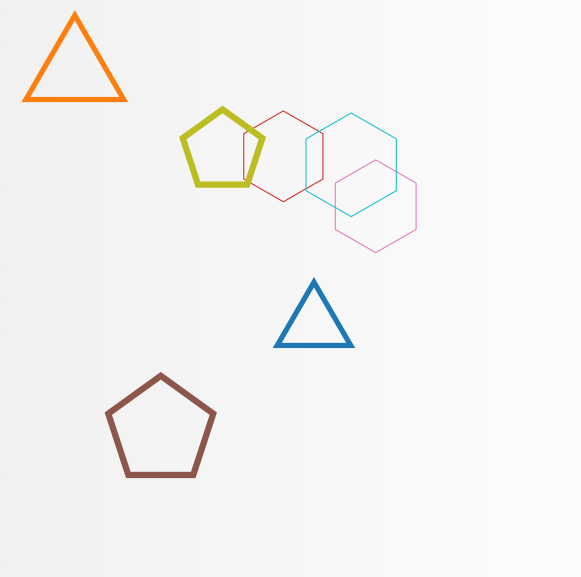[{"shape": "triangle", "thickness": 2.5, "radius": 0.37, "center": [0.54, 0.437]}, {"shape": "triangle", "thickness": 2.5, "radius": 0.49, "center": [0.129, 0.875]}, {"shape": "hexagon", "thickness": 0.5, "radius": 0.39, "center": [0.487, 0.728]}, {"shape": "pentagon", "thickness": 3, "radius": 0.47, "center": [0.277, 0.253]}, {"shape": "hexagon", "thickness": 0.5, "radius": 0.4, "center": [0.646, 0.642]}, {"shape": "pentagon", "thickness": 3, "radius": 0.36, "center": [0.383, 0.738]}, {"shape": "hexagon", "thickness": 0.5, "radius": 0.45, "center": [0.604, 0.714]}]